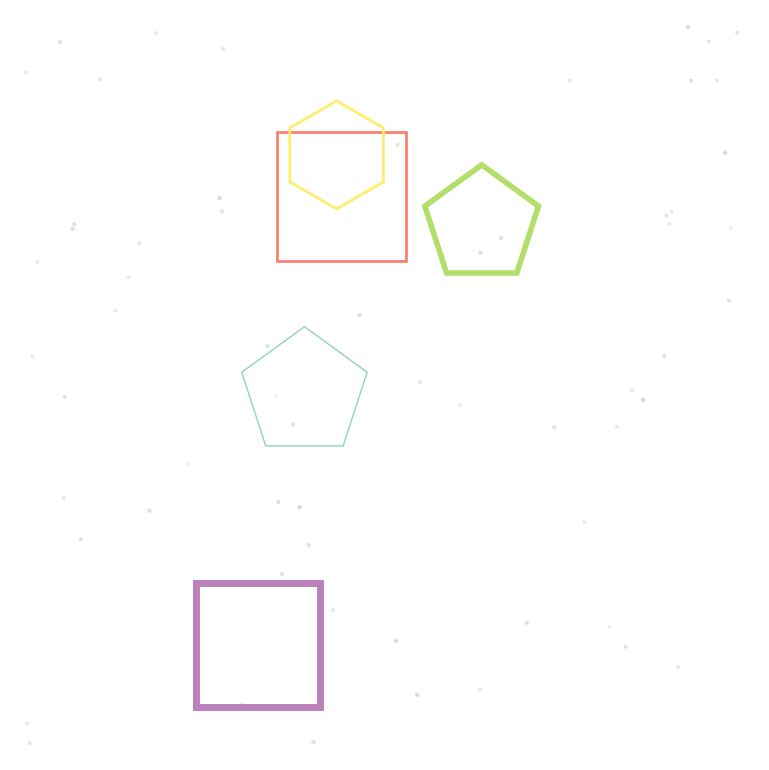[{"shape": "pentagon", "thickness": 0.5, "radius": 0.43, "center": [0.395, 0.49]}, {"shape": "square", "thickness": 1, "radius": 0.42, "center": [0.444, 0.745]}, {"shape": "pentagon", "thickness": 2, "radius": 0.39, "center": [0.626, 0.708]}, {"shape": "square", "thickness": 2.5, "radius": 0.4, "center": [0.335, 0.162]}, {"shape": "hexagon", "thickness": 1, "radius": 0.35, "center": [0.437, 0.799]}]